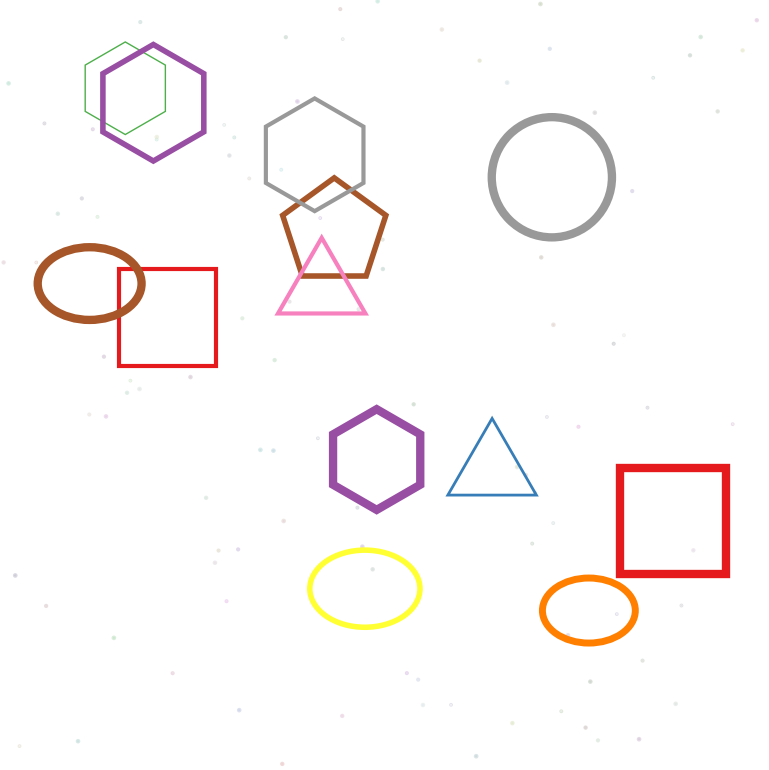[{"shape": "square", "thickness": 3, "radius": 0.34, "center": [0.874, 0.323]}, {"shape": "square", "thickness": 1.5, "radius": 0.31, "center": [0.218, 0.588]}, {"shape": "triangle", "thickness": 1, "radius": 0.33, "center": [0.639, 0.39]}, {"shape": "hexagon", "thickness": 0.5, "radius": 0.3, "center": [0.163, 0.885]}, {"shape": "hexagon", "thickness": 3, "radius": 0.33, "center": [0.489, 0.403]}, {"shape": "hexagon", "thickness": 2, "radius": 0.38, "center": [0.199, 0.867]}, {"shape": "oval", "thickness": 2.5, "radius": 0.3, "center": [0.765, 0.207]}, {"shape": "oval", "thickness": 2, "radius": 0.36, "center": [0.474, 0.235]}, {"shape": "pentagon", "thickness": 2, "radius": 0.35, "center": [0.434, 0.699]}, {"shape": "oval", "thickness": 3, "radius": 0.34, "center": [0.116, 0.632]}, {"shape": "triangle", "thickness": 1.5, "radius": 0.33, "center": [0.418, 0.626]}, {"shape": "hexagon", "thickness": 1.5, "radius": 0.37, "center": [0.409, 0.799]}, {"shape": "circle", "thickness": 3, "radius": 0.39, "center": [0.717, 0.77]}]